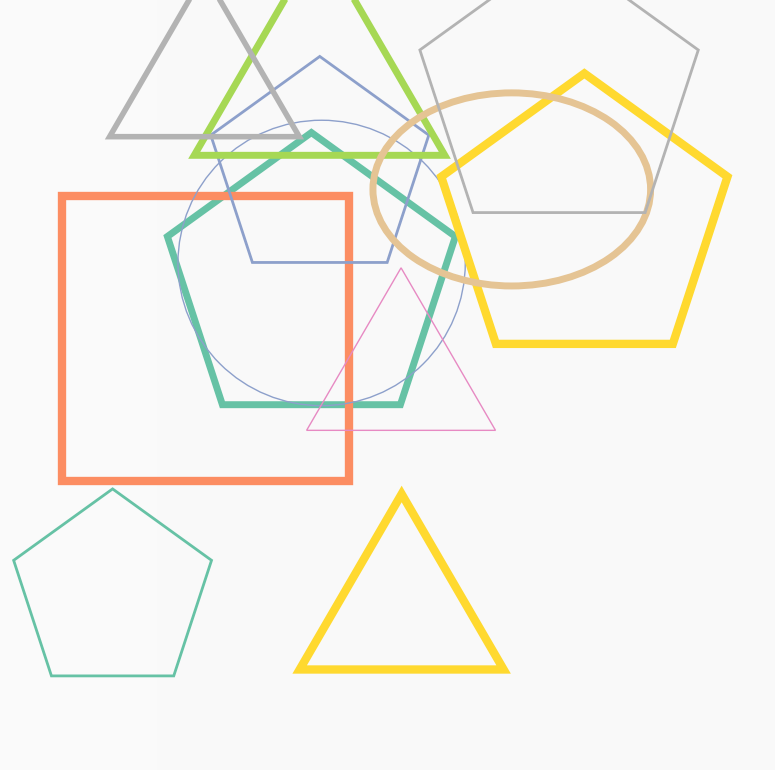[{"shape": "pentagon", "thickness": 2.5, "radius": 0.98, "center": [0.402, 0.632]}, {"shape": "pentagon", "thickness": 1, "radius": 0.67, "center": [0.145, 0.231]}, {"shape": "square", "thickness": 3, "radius": 0.92, "center": [0.265, 0.56]}, {"shape": "pentagon", "thickness": 1, "radius": 0.74, "center": [0.413, 0.779]}, {"shape": "circle", "thickness": 0.5, "radius": 0.93, "center": [0.415, 0.658]}, {"shape": "triangle", "thickness": 0.5, "radius": 0.7, "center": [0.517, 0.511]}, {"shape": "triangle", "thickness": 2.5, "radius": 0.93, "center": [0.412, 0.892]}, {"shape": "pentagon", "thickness": 3, "radius": 0.97, "center": [0.754, 0.71]}, {"shape": "triangle", "thickness": 3, "radius": 0.76, "center": [0.518, 0.206]}, {"shape": "oval", "thickness": 2.5, "radius": 0.9, "center": [0.66, 0.754]}, {"shape": "pentagon", "thickness": 1, "radius": 0.94, "center": [0.721, 0.877]}, {"shape": "triangle", "thickness": 2, "radius": 0.71, "center": [0.264, 0.893]}]